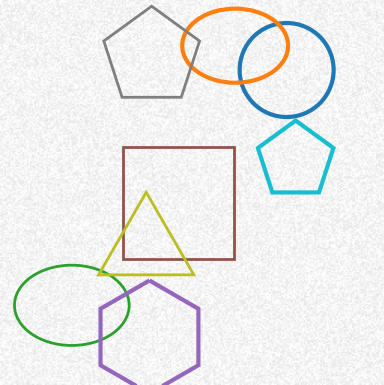[{"shape": "circle", "thickness": 3, "radius": 0.61, "center": [0.745, 0.818]}, {"shape": "oval", "thickness": 3, "radius": 0.69, "center": [0.611, 0.881]}, {"shape": "oval", "thickness": 2, "radius": 0.74, "center": [0.187, 0.207]}, {"shape": "hexagon", "thickness": 3, "radius": 0.73, "center": [0.388, 0.125]}, {"shape": "square", "thickness": 2, "radius": 0.72, "center": [0.463, 0.473]}, {"shape": "pentagon", "thickness": 2, "radius": 0.65, "center": [0.394, 0.853]}, {"shape": "triangle", "thickness": 2, "radius": 0.71, "center": [0.38, 0.358]}, {"shape": "pentagon", "thickness": 3, "radius": 0.52, "center": [0.768, 0.584]}]